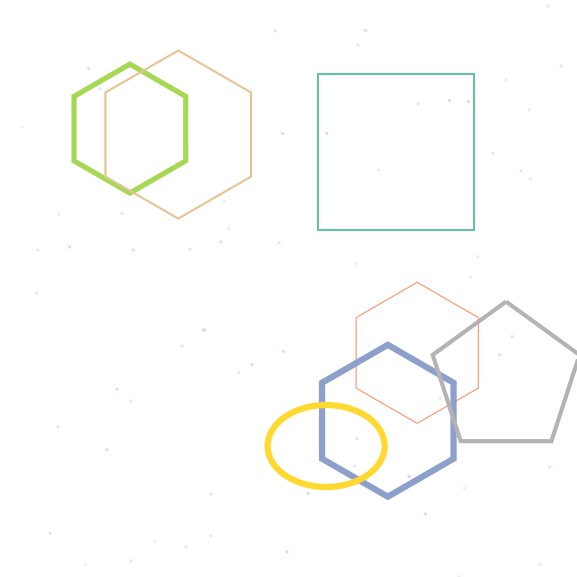[{"shape": "square", "thickness": 1, "radius": 0.67, "center": [0.686, 0.736]}, {"shape": "hexagon", "thickness": 0.5, "radius": 0.61, "center": [0.722, 0.388]}, {"shape": "hexagon", "thickness": 3, "radius": 0.66, "center": [0.672, 0.271]}, {"shape": "hexagon", "thickness": 2.5, "radius": 0.56, "center": [0.225, 0.776]}, {"shape": "oval", "thickness": 3, "radius": 0.51, "center": [0.565, 0.227]}, {"shape": "hexagon", "thickness": 1, "radius": 0.73, "center": [0.309, 0.766]}, {"shape": "pentagon", "thickness": 2, "radius": 0.67, "center": [0.876, 0.343]}]